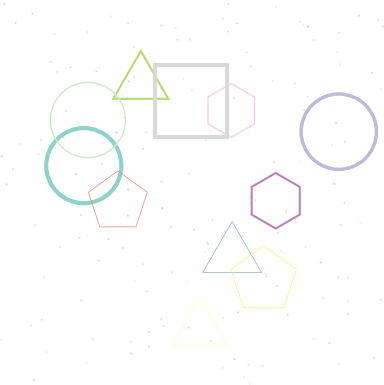[{"shape": "circle", "thickness": 3, "radius": 0.49, "center": [0.218, 0.57]}, {"shape": "triangle", "thickness": 0.5, "radius": 0.41, "center": [0.518, 0.145]}, {"shape": "circle", "thickness": 2.5, "radius": 0.49, "center": [0.88, 0.658]}, {"shape": "pentagon", "thickness": 0.5, "radius": 0.4, "center": [0.306, 0.476]}, {"shape": "triangle", "thickness": 0.5, "radius": 0.44, "center": [0.603, 0.336]}, {"shape": "triangle", "thickness": 1.5, "radius": 0.41, "center": [0.366, 0.785]}, {"shape": "hexagon", "thickness": 1, "radius": 0.35, "center": [0.601, 0.713]}, {"shape": "square", "thickness": 3, "radius": 0.47, "center": [0.497, 0.738]}, {"shape": "hexagon", "thickness": 1.5, "radius": 0.36, "center": [0.716, 0.479]}, {"shape": "circle", "thickness": 1, "radius": 0.49, "center": [0.228, 0.688]}, {"shape": "pentagon", "thickness": 0.5, "radius": 0.45, "center": [0.685, 0.273]}]